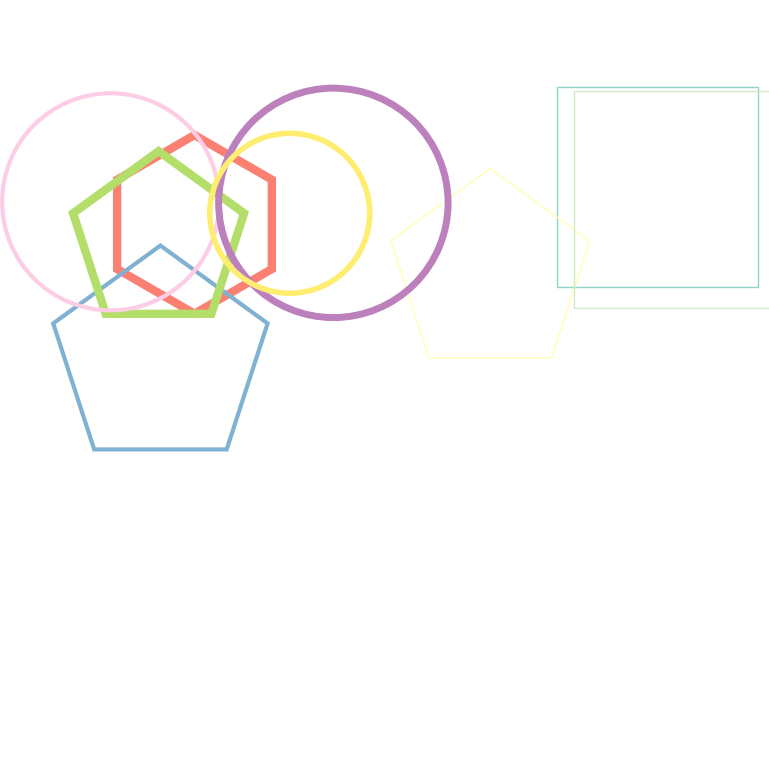[{"shape": "square", "thickness": 0.5, "radius": 0.65, "center": [0.854, 0.757]}, {"shape": "pentagon", "thickness": 0.5, "radius": 0.68, "center": [0.637, 0.645]}, {"shape": "hexagon", "thickness": 3, "radius": 0.58, "center": [0.253, 0.709]}, {"shape": "pentagon", "thickness": 1.5, "radius": 0.73, "center": [0.208, 0.535]}, {"shape": "pentagon", "thickness": 3, "radius": 0.58, "center": [0.206, 0.687]}, {"shape": "circle", "thickness": 1.5, "radius": 0.7, "center": [0.144, 0.738]}, {"shape": "circle", "thickness": 2.5, "radius": 0.74, "center": [0.433, 0.737]}, {"shape": "square", "thickness": 0.5, "radius": 0.7, "center": [0.886, 0.741]}, {"shape": "circle", "thickness": 2, "radius": 0.52, "center": [0.376, 0.723]}]